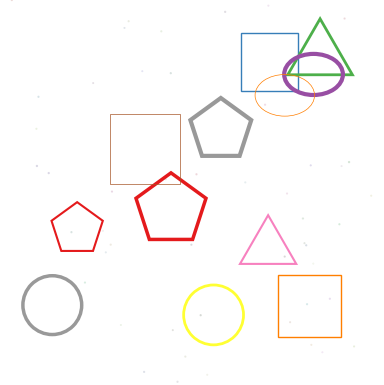[{"shape": "pentagon", "thickness": 1.5, "radius": 0.35, "center": [0.2, 0.405]}, {"shape": "pentagon", "thickness": 2.5, "radius": 0.48, "center": [0.444, 0.455]}, {"shape": "square", "thickness": 1, "radius": 0.37, "center": [0.7, 0.839]}, {"shape": "triangle", "thickness": 2, "radius": 0.48, "center": [0.831, 0.854]}, {"shape": "oval", "thickness": 3, "radius": 0.38, "center": [0.814, 0.807]}, {"shape": "square", "thickness": 1, "radius": 0.4, "center": [0.804, 0.204]}, {"shape": "oval", "thickness": 0.5, "radius": 0.39, "center": [0.74, 0.752]}, {"shape": "circle", "thickness": 2, "radius": 0.39, "center": [0.555, 0.182]}, {"shape": "square", "thickness": 0.5, "radius": 0.45, "center": [0.377, 0.613]}, {"shape": "triangle", "thickness": 1.5, "radius": 0.42, "center": [0.696, 0.357]}, {"shape": "circle", "thickness": 2.5, "radius": 0.38, "center": [0.136, 0.207]}, {"shape": "pentagon", "thickness": 3, "radius": 0.42, "center": [0.574, 0.662]}]